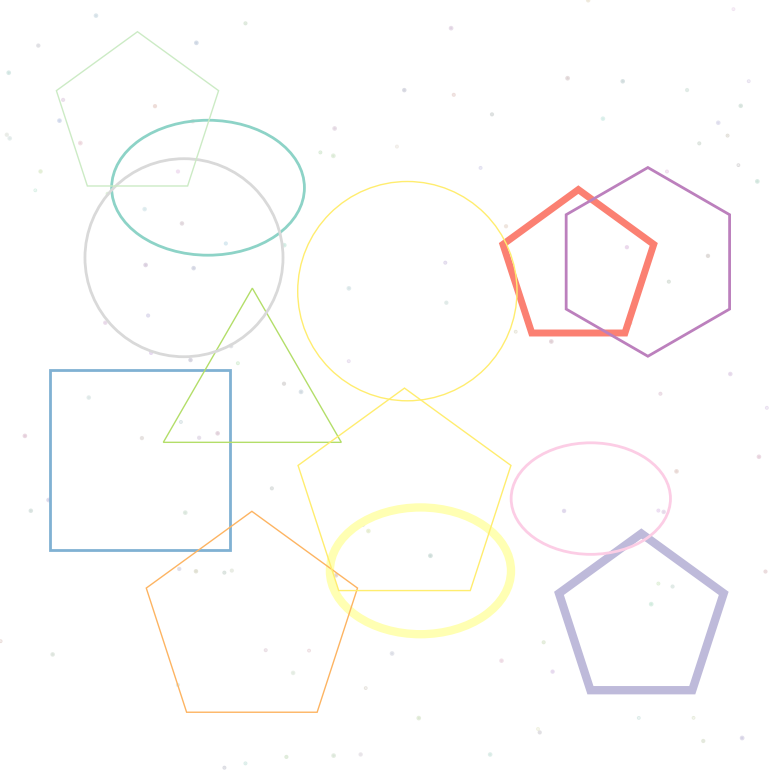[{"shape": "oval", "thickness": 1, "radius": 0.63, "center": [0.27, 0.756]}, {"shape": "oval", "thickness": 3, "radius": 0.59, "center": [0.546, 0.259]}, {"shape": "pentagon", "thickness": 3, "radius": 0.56, "center": [0.833, 0.195]}, {"shape": "pentagon", "thickness": 2.5, "radius": 0.51, "center": [0.751, 0.651]}, {"shape": "square", "thickness": 1, "radius": 0.58, "center": [0.182, 0.403]}, {"shape": "pentagon", "thickness": 0.5, "radius": 0.72, "center": [0.327, 0.192]}, {"shape": "triangle", "thickness": 0.5, "radius": 0.67, "center": [0.328, 0.492]}, {"shape": "oval", "thickness": 1, "radius": 0.52, "center": [0.767, 0.352]}, {"shape": "circle", "thickness": 1, "radius": 0.64, "center": [0.239, 0.665]}, {"shape": "hexagon", "thickness": 1, "radius": 0.61, "center": [0.841, 0.66]}, {"shape": "pentagon", "thickness": 0.5, "radius": 0.55, "center": [0.179, 0.848]}, {"shape": "pentagon", "thickness": 0.5, "radius": 0.73, "center": [0.525, 0.351]}, {"shape": "circle", "thickness": 0.5, "radius": 0.71, "center": [0.529, 0.622]}]